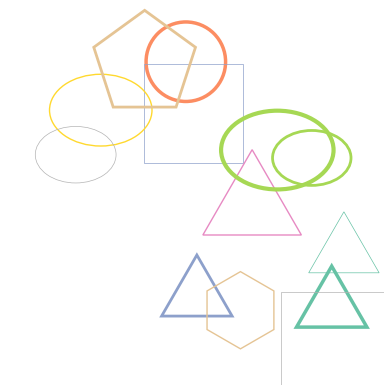[{"shape": "triangle", "thickness": 0.5, "radius": 0.53, "center": [0.893, 0.344]}, {"shape": "triangle", "thickness": 2.5, "radius": 0.53, "center": [0.862, 0.203]}, {"shape": "circle", "thickness": 2.5, "radius": 0.52, "center": [0.483, 0.84]}, {"shape": "square", "thickness": 0.5, "radius": 0.64, "center": [0.502, 0.706]}, {"shape": "triangle", "thickness": 2, "radius": 0.53, "center": [0.511, 0.232]}, {"shape": "triangle", "thickness": 1, "radius": 0.74, "center": [0.655, 0.463]}, {"shape": "oval", "thickness": 3, "radius": 0.73, "center": [0.72, 0.61]}, {"shape": "oval", "thickness": 2, "radius": 0.51, "center": [0.81, 0.59]}, {"shape": "oval", "thickness": 1, "radius": 0.67, "center": [0.262, 0.714]}, {"shape": "pentagon", "thickness": 2, "radius": 0.69, "center": [0.376, 0.834]}, {"shape": "hexagon", "thickness": 1, "radius": 0.5, "center": [0.625, 0.194]}, {"shape": "square", "thickness": 0.5, "radius": 0.71, "center": [0.872, 0.101]}, {"shape": "oval", "thickness": 0.5, "radius": 0.52, "center": [0.197, 0.598]}]